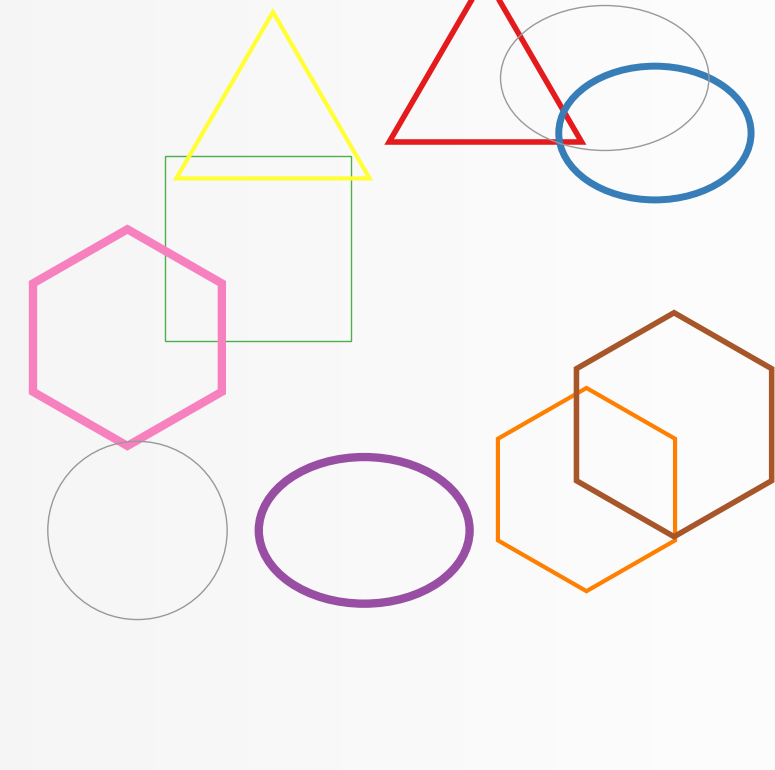[{"shape": "triangle", "thickness": 2, "radius": 0.72, "center": [0.626, 0.887]}, {"shape": "oval", "thickness": 2.5, "radius": 0.62, "center": [0.845, 0.827]}, {"shape": "square", "thickness": 0.5, "radius": 0.6, "center": [0.333, 0.677]}, {"shape": "oval", "thickness": 3, "radius": 0.68, "center": [0.47, 0.311]}, {"shape": "hexagon", "thickness": 1.5, "radius": 0.66, "center": [0.757, 0.364]}, {"shape": "triangle", "thickness": 1.5, "radius": 0.72, "center": [0.352, 0.84]}, {"shape": "hexagon", "thickness": 2, "radius": 0.73, "center": [0.87, 0.448]}, {"shape": "hexagon", "thickness": 3, "radius": 0.7, "center": [0.164, 0.562]}, {"shape": "oval", "thickness": 0.5, "radius": 0.67, "center": [0.78, 0.899]}, {"shape": "circle", "thickness": 0.5, "radius": 0.58, "center": [0.177, 0.311]}]